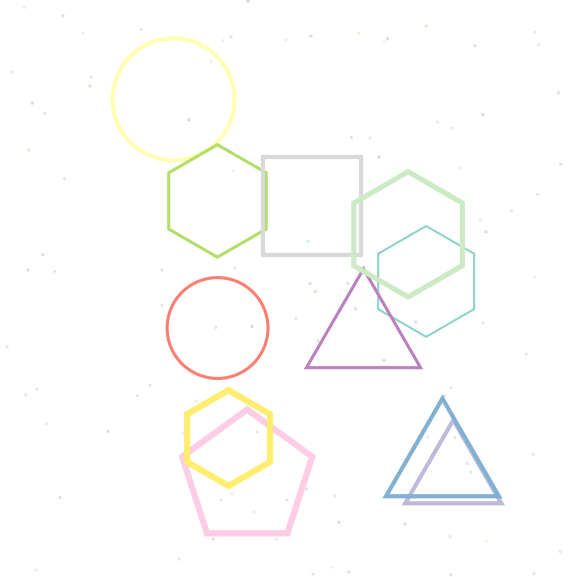[{"shape": "hexagon", "thickness": 1, "radius": 0.48, "center": [0.738, 0.512]}, {"shape": "circle", "thickness": 2, "radius": 0.53, "center": [0.301, 0.827]}, {"shape": "triangle", "thickness": 2, "radius": 0.48, "center": [0.785, 0.176]}, {"shape": "circle", "thickness": 1.5, "radius": 0.44, "center": [0.377, 0.431]}, {"shape": "triangle", "thickness": 2, "radius": 0.56, "center": [0.766, 0.196]}, {"shape": "hexagon", "thickness": 1.5, "radius": 0.49, "center": [0.377, 0.651]}, {"shape": "pentagon", "thickness": 3, "radius": 0.59, "center": [0.428, 0.172]}, {"shape": "square", "thickness": 2, "radius": 0.42, "center": [0.54, 0.642]}, {"shape": "triangle", "thickness": 1.5, "radius": 0.57, "center": [0.629, 0.419]}, {"shape": "hexagon", "thickness": 2.5, "radius": 0.54, "center": [0.707, 0.593]}, {"shape": "hexagon", "thickness": 3, "radius": 0.41, "center": [0.396, 0.241]}]